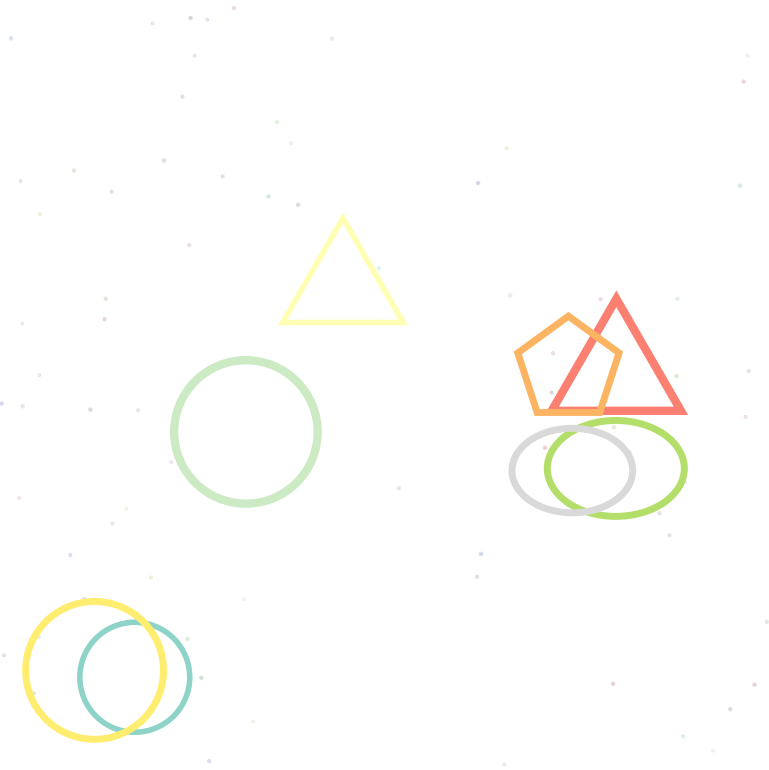[{"shape": "circle", "thickness": 2, "radius": 0.36, "center": [0.175, 0.12]}, {"shape": "triangle", "thickness": 2, "radius": 0.45, "center": [0.445, 0.626]}, {"shape": "triangle", "thickness": 3, "radius": 0.48, "center": [0.8, 0.515]}, {"shape": "pentagon", "thickness": 2.5, "radius": 0.35, "center": [0.738, 0.52]}, {"shape": "oval", "thickness": 2.5, "radius": 0.44, "center": [0.8, 0.392]}, {"shape": "oval", "thickness": 2.5, "radius": 0.39, "center": [0.743, 0.389]}, {"shape": "circle", "thickness": 3, "radius": 0.47, "center": [0.319, 0.439]}, {"shape": "circle", "thickness": 2.5, "radius": 0.45, "center": [0.123, 0.129]}]